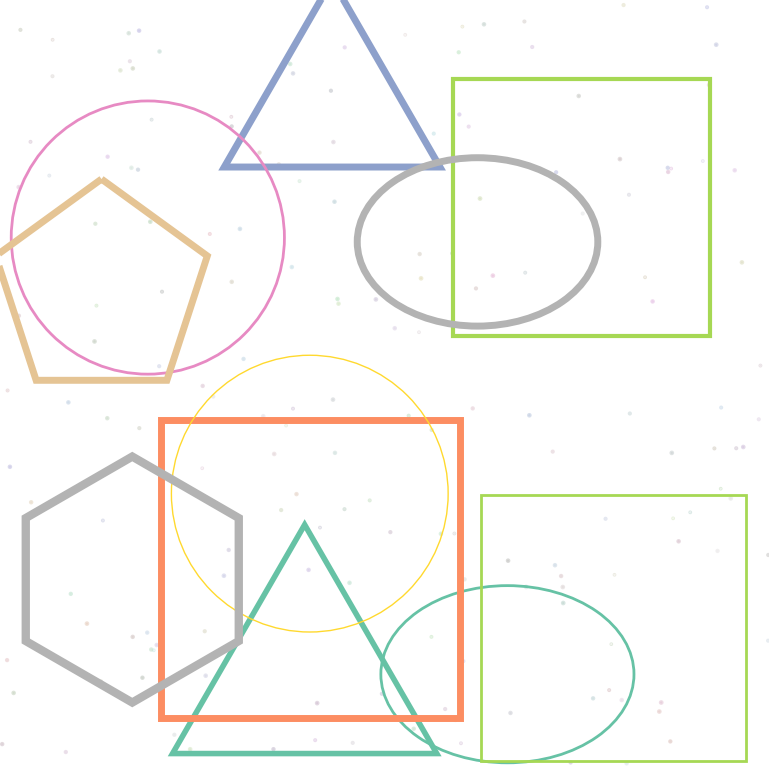[{"shape": "oval", "thickness": 1, "radius": 0.82, "center": [0.659, 0.124]}, {"shape": "triangle", "thickness": 2, "radius": 0.99, "center": [0.396, 0.12]}, {"shape": "square", "thickness": 2.5, "radius": 0.97, "center": [0.403, 0.261]}, {"shape": "triangle", "thickness": 2.5, "radius": 0.81, "center": [0.431, 0.864]}, {"shape": "circle", "thickness": 1, "radius": 0.89, "center": [0.192, 0.691]}, {"shape": "square", "thickness": 1, "radius": 0.86, "center": [0.797, 0.184]}, {"shape": "square", "thickness": 1.5, "radius": 0.83, "center": [0.755, 0.73]}, {"shape": "circle", "thickness": 0.5, "radius": 0.9, "center": [0.402, 0.359]}, {"shape": "pentagon", "thickness": 2.5, "radius": 0.72, "center": [0.132, 0.623]}, {"shape": "oval", "thickness": 2.5, "radius": 0.78, "center": [0.62, 0.686]}, {"shape": "hexagon", "thickness": 3, "radius": 0.8, "center": [0.172, 0.247]}]